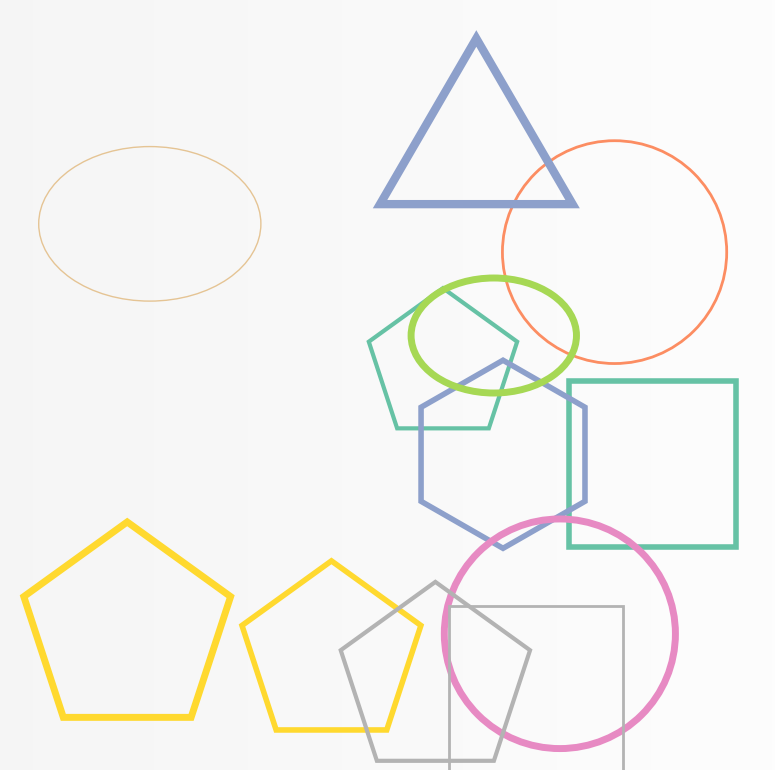[{"shape": "pentagon", "thickness": 1.5, "radius": 0.5, "center": [0.572, 0.525]}, {"shape": "square", "thickness": 2, "radius": 0.54, "center": [0.842, 0.397]}, {"shape": "circle", "thickness": 1, "radius": 0.72, "center": [0.793, 0.673]}, {"shape": "triangle", "thickness": 3, "radius": 0.72, "center": [0.615, 0.807]}, {"shape": "hexagon", "thickness": 2, "radius": 0.61, "center": [0.649, 0.41]}, {"shape": "circle", "thickness": 2.5, "radius": 0.75, "center": [0.722, 0.177]}, {"shape": "oval", "thickness": 2.5, "radius": 0.53, "center": [0.637, 0.564]}, {"shape": "pentagon", "thickness": 2, "radius": 0.61, "center": [0.428, 0.15]}, {"shape": "pentagon", "thickness": 2.5, "radius": 0.7, "center": [0.164, 0.182]}, {"shape": "oval", "thickness": 0.5, "radius": 0.72, "center": [0.193, 0.709]}, {"shape": "pentagon", "thickness": 1.5, "radius": 0.64, "center": [0.562, 0.116]}, {"shape": "square", "thickness": 1, "radius": 0.56, "center": [0.692, 0.101]}]